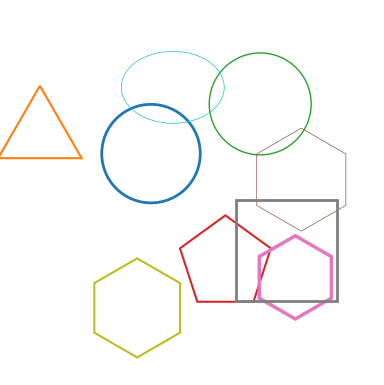[{"shape": "circle", "thickness": 2, "radius": 0.64, "center": [0.392, 0.601]}, {"shape": "triangle", "thickness": 1.5, "radius": 0.63, "center": [0.104, 0.652]}, {"shape": "circle", "thickness": 1, "radius": 0.66, "center": [0.676, 0.73]}, {"shape": "pentagon", "thickness": 1.5, "radius": 0.62, "center": [0.585, 0.317]}, {"shape": "hexagon", "thickness": 0.5, "radius": 0.67, "center": [0.783, 0.533]}, {"shape": "hexagon", "thickness": 2.5, "radius": 0.54, "center": [0.767, 0.28]}, {"shape": "square", "thickness": 2, "radius": 0.66, "center": [0.743, 0.349]}, {"shape": "hexagon", "thickness": 1.5, "radius": 0.64, "center": [0.356, 0.2]}, {"shape": "oval", "thickness": 0.5, "radius": 0.67, "center": [0.449, 0.773]}]